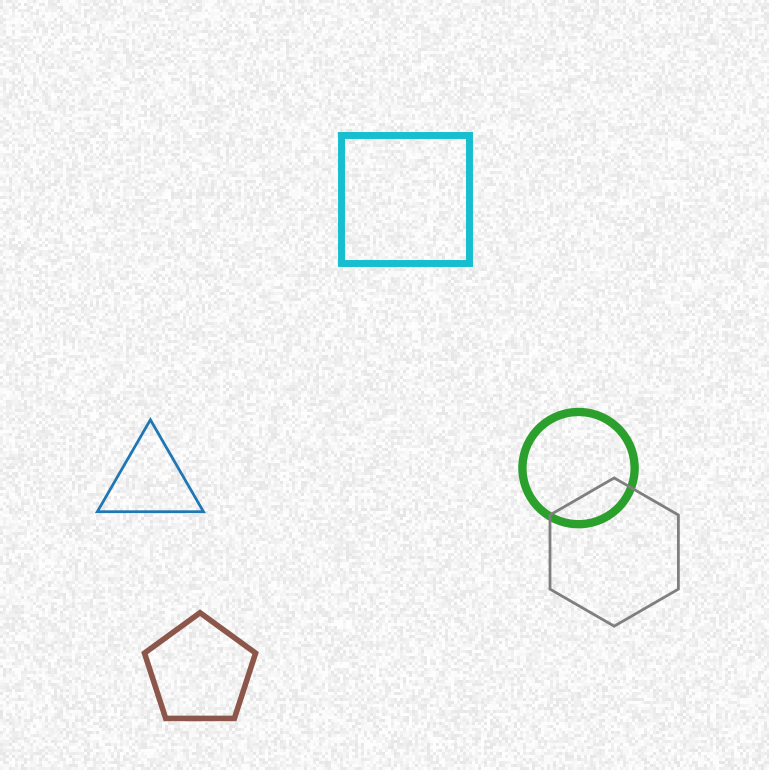[{"shape": "triangle", "thickness": 1, "radius": 0.4, "center": [0.195, 0.375]}, {"shape": "circle", "thickness": 3, "radius": 0.36, "center": [0.751, 0.392]}, {"shape": "pentagon", "thickness": 2, "radius": 0.38, "center": [0.26, 0.128]}, {"shape": "hexagon", "thickness": 1, "radius": 0.48, "center": [0.798, 0.283]}, {"shape": "square", "thickness": 2.5, "radius": 0.41, "center": [0.526, 0.742]}]